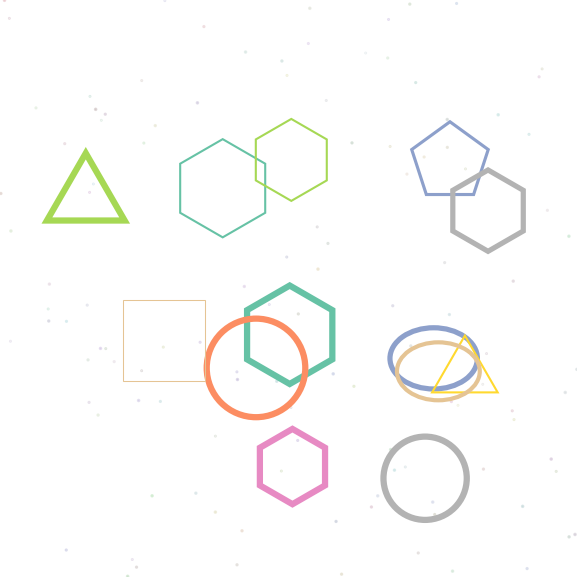[{"shape": "hexagon", "thickness": 1, "radius": 0.43, "center": [0.386, 0.673]}, {"shape": "hexagon", "thickness": 3, "radius": 0.43, "center": [0.502, 0.419]}, {"shape": "circle", "thickness": 3, "radius": 0.43, "center": [0.443, 0.362]}, {"shape": "oval", "thickness": 2.5, "radius": 0.38, "center": [0.751, 0.379]}, {"shape": "pentagon", "thickness": 1.5, "radius": 0.35, "center": [0.779, 0.719]}, {"shape": "hexagon", "thickness": 3, "radius": 0.33, "center": [0.506, 0.191]}, {"shape": "triangle", "thickness": 3, "radius": 0.39, "center": [0.149, 0.656]}, {"shape": "hexagon", "thickness": 1, "radius": 0.35, "center": [0.504, 0.722]}, {"shape": "triangle", "thickness": 1, "radius": 0.33, "center": [0.805, 0.352]}, {"shape": "square", "thickness": 0.5, "radius": 0.35, "center": [0.284, 0.41]}, {"shape": "oval", "thickness": 2, "radius": 0.36, "center": [0.759, 0.356]}, {"shape": "circle", "thickness": 3, "radius": 0.36, "center": [0.736, 0.171]}, {"shape": "hexagon", "thickness": 2.5, "radius": 0.35, "center": [0.845, 0.634]}]